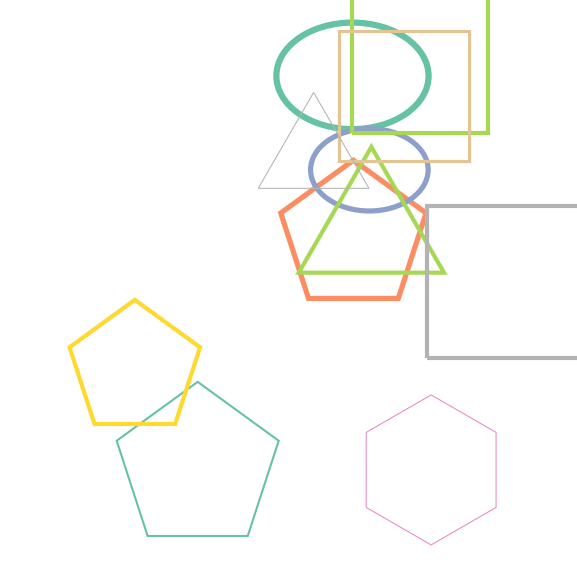[{"shape": "oval", "thickness": 3, "radius": 0.66, "center": [0.61, 0.868]}, {"shape": "pentagon", "thickness": 1, "radius": 0.74, "center": [0.342, 0.19]}, {"shape": "pentagon", "thickness": 2.5, "radius": 0.66, "center": [0.612, 0.589]}, {"shape": "oval", "thickness": 2.5, "radius": 0.51, "center": [0.64, 0.705]}, {"shape": "hexagon", "thickness": 0.5, "radius": 0.65, "center": [0.747, 0.185]}, {"shape": "triangle", "thickness": 2, "radius": 0.73, "center": [0.643, 0.6]}, {"shape": "square", "thickness": 2, "radius": 0.59, "center": [0.728, 0.886]}, {"shape": "pentagon", "thickness": 2, "radius": 0.59, "center": [0.233, 0.361]}, {"shape": "square", "thickness": 1.5, "radius": 0.56, "center": [0.7, 0.832]}, {"shape": "triangle", "thickness": 0.5, "radius": 0.55, "center": [0.543, 0.728]}, {"shape": "square", "thickness": 2, "radius": 0.66, "center": [0.871, 0.511]}]